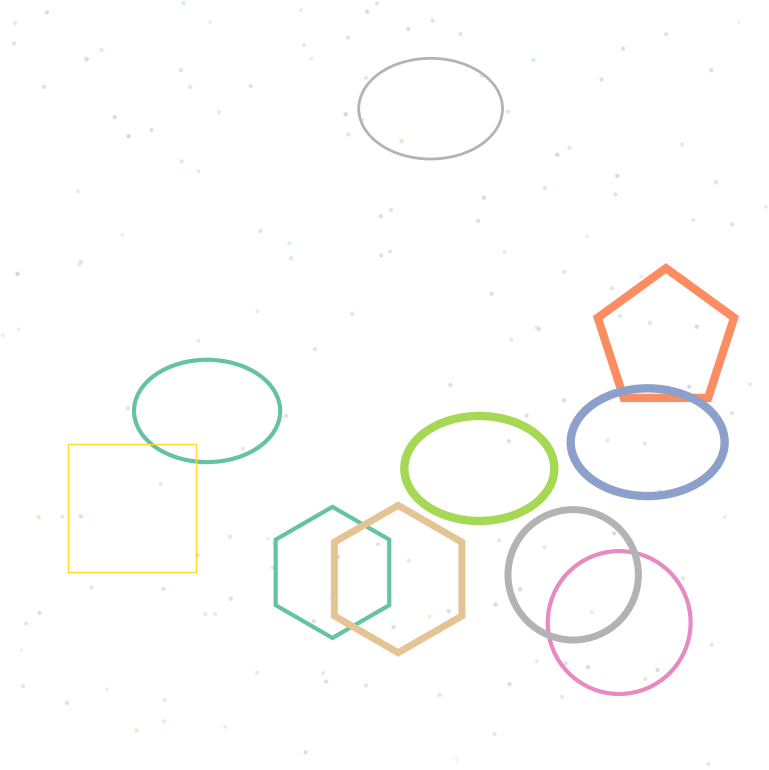[{"shape": "oval", "thickness": 1.5, "radius": 0.47, "center": [0.269, 0.466]}, {"shape": "hexagon", "thickness": 1.5, "radius": 0.43, "center": [0.432, 0.257]}, {"shape": "pentagon", "thickness": 3, "radius": 0.47, "center": [0.865, 0.559]}, {"shape": "oval", "thickness": 3, "radius": 0.5, "center": [0.841, 0.426]}, {"shape": "circle", "thickness": 1.5, "radius": 0.46, "center": [0.804, 0.191]}, {"shape": "oval", "thickness": 3, "radius": 0.49, "center": [0.623, 0.392]}, {"shape": "square", "thickness": 0.5, "radius": 0.42, "center": [0.171, 0.34]}, {"shape": "hexagon", "thickness": 2.5, "radius": 0.48, "center": [0.517, 0.248]}, {"shape": "circle", "thickness": 2.5, "radius": 0.42, "center": [0.744, 0.253]}, {"shape": "oval", "thickness": 1, "radius": 0.47, "center": [0.559, 0.859]}]